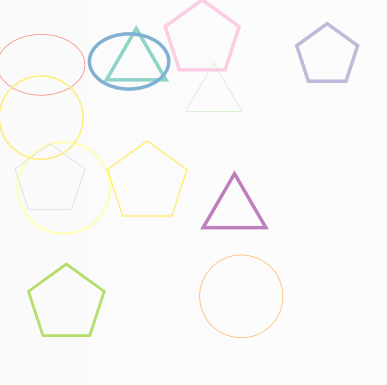[{"shape": "triangle", "thickness": 2.5, "radius": 0.44, "center": [0.352, 0.837]}, {"shape": "circle", "thickness": 1.5, "radius": 0.59, "center": [0.165, 0.512]}, {"shape": "pentagon", "thickness": 2.5, "radius": 0.41, "center": [0.844, 0.856]}, {"shape": "oval", "thickness": 0.5, "radius": 0.56, "center": [0.106, 0.832]}, {"shape": "oval", "thickness": 2.5, "radius": 0.51, "center": [0.333, 0.84]}, {"shape": "circle", "thickness": 0.5, "radius": 0.54, "center": [0.623, 0.23]}, {"shape": "pentagon", "thickness": 2, "radius": 0.51, "center": [0.171, 0.211]}, {"shape": "pentagon", "thickness": 2.5, "radius": 0.5, "center": [0.522, 0.9]}, {"shape": "pentagon", "thickness": 0.5, "radius": 0.47, "center": [0.129, 0.532]}, {"shape": "triangle", "thickness": 2.5, "radius": 0.47, "center": [0.605, 0.455]}, {"shape": "triangle", "thickness": 0.5, "radius": 0.42, "center": [0.552, 0.752]}, {"shape": "circle", "thickness": 1, "radius": 0.54, "center": [0.106, 0.695]}, {"shape": "pentagon", "thickness": 1, "radius": 0.54, "center": [0.38, 0.526]}]